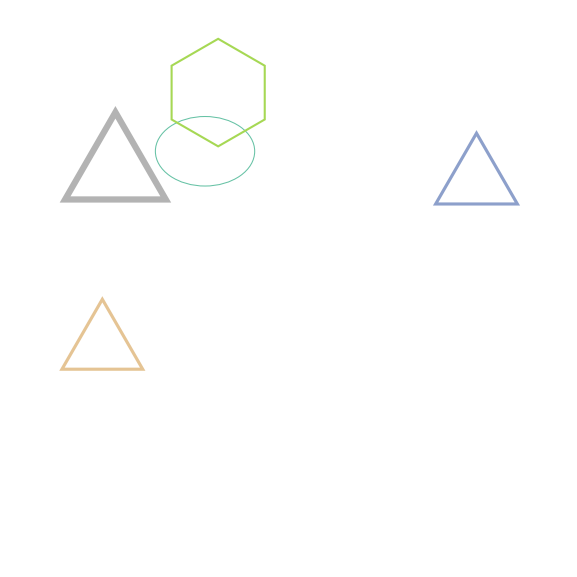[{"shape": "oval", "thickness": 0.5, "radius": 0.43, "center": [0.355, 0.737]}, {"shape": "triangle", "thickness": 1.5, "radius": 0.41, "center": [0.825, 0.687]}, {"shape": "hexagon", "thickness": 1, "radius": 0.47, "center": [0.378, 0.839]}, {"shape": "triangle", "thickness": 1.5, "radius": 0.4, "center": [0.177, 0.4]}, {"shape": "triangle", "thickness": 3, "radius": 0.5, "center": [0.2, 0.704]}]